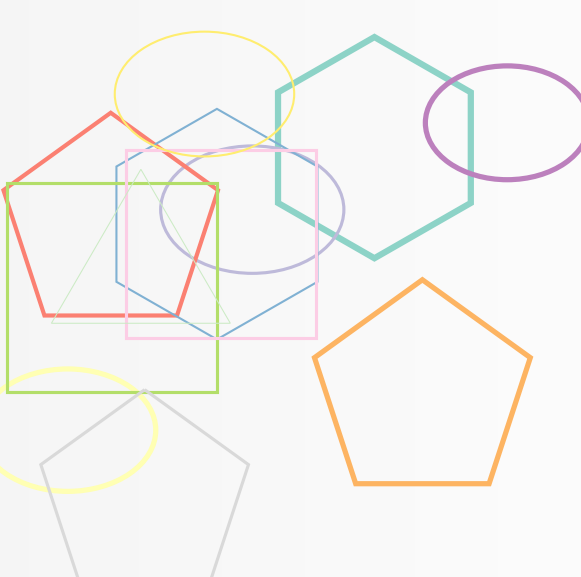[{"shape": "hexagon", "thickness": 3, "radius": 0.96, "center": [0.644, 0.743]}, {"shape": "oval", "thickness": 2.5, "radius": 0.76, "center": [0.117, 0.254]}, {"shape": "oval", "thickness": 1.5, "radius": 0.79, "center": [0.434, 0.636]}, {"shape": "pentagon", "thickness": 2, "radius": 0.97, "center": [0.19, 0.61]}, {"shape": "hexagon", "thickness": 1, "radius": 1.0, "center": [0.373, 0.611]}, {"shape": "pentagon", "thickness": 2.5, "radius": 0.98, "center": [0.727, 0.319]}, {"shape": "square", "thickness": 1.5, "radius": 0.9, "center": [0.193, 0.501]}, {"shape": "square", "thickness": 1.5, "radius": 0.82, "center": [0.38, 0.577]}, {"shape": "pentagon", "thickness": 1.5, "radius": 0.94, "center": [0.249, 0.137]}, {"shape": "oval", "thickness": 2.5, "radius": 0.7, "center": [0.873, 0.787]}, {"shape": "triangle", "thickness": 0.5, "radius": 0.89, "center": [0.242, 0.528]}, {"shape": "oval", "thickness": 1, "radius": 0.77, "center": [0.352, 0.836]}]